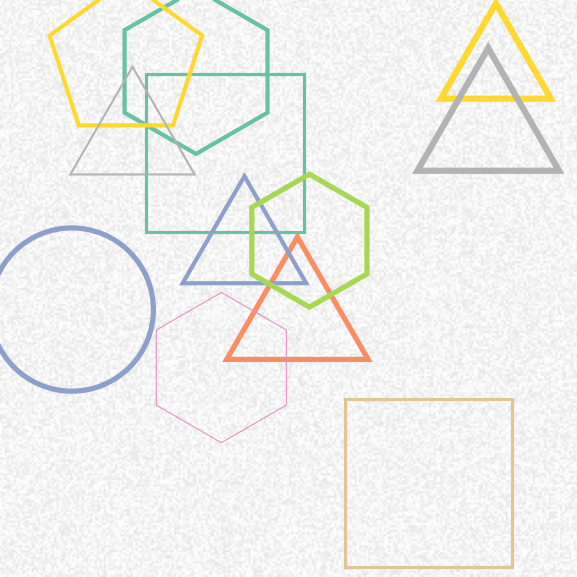[{"shape": "square", "thickness": 1.5, "radius": 0.68, "center": [0.39, 0.734]}, {"shape": "hexagon", "thickness": 2, "radius": 0.71, "center": [0.339, 0.875]}, {"shape": "triangle", "thickness": 2.5, "radius": 0.71, "center": [0.515, 0.447]}, {"shape": "triangle", "thickness": 2, "radius": 0.62, "center": [0.423, 0.571]}, {"shape": "circle", "thickness": 2.5, "radius": 0.71, "center": [0.124, 0.463]}, {"shape": "hexagon", "thickness": 0.5, "radius": 0.65, "center": [0.383, 0.363]}, {"shape": "hexagon", "thickness": 2.5, "radius": 0.58, "center": [0.536, 0.582]}, {"shape": "pentagon", "thickness": 2, "radius": 0.7, "center": [0.218, 0.895]}, {"shape": "triangle", "thickness": 3, "radius": 0.55, "center": [0.859, 0.883]}, {"shape": "square", "thickness": 1.5, "radius": 0.72, "center": [0.742, 0.163]}, {"shape": "triangle", "thickness": 1, "radius": 0.62, "center": [0.229, 0.759]}, {"shape": "triangle", "thickness": 3, "radius": 0.71, "center": [0.845, 0.774]}]